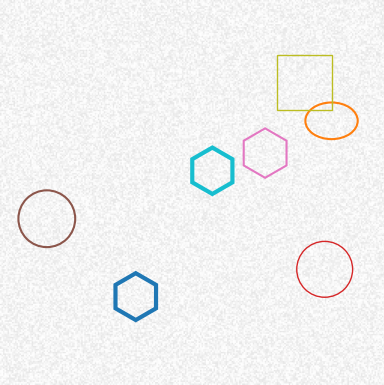[{"shape": "hexagon", "thickness": 3, "radius": 0.3, "center": [0.353, 0.23]}, {"shape": "oval", "thickness": 1.5, "radius": 0.34, "center": [0.861, 0.686]}, {"shape": "circle", "thickness": 1, "radius": 0.36, "center": [0.843, 0.3]}, {"shape": "circle", "thickness": 1.5, "radius": 0.37, "center": [0.122, 0.432]}, {"shape": "hexagon", "thickness": 1.5, "radius": 0.32, "center": [0.689, 0.602]}, {"shape": "square", "thickness": 1, "radius": 0.35, "center": [0.791, 0.786]}, {"shape": "hexagon", "thickness": 3, "radius": 0.3, "center": [0.552, 0.556]}]